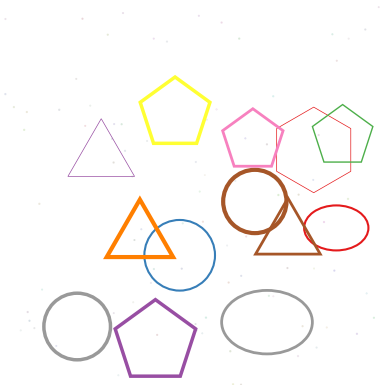[{"shape": "oval", "thickness": 1.5, "radius": 0.42, "center": [0.873, 0.408]}, {"shape": "hexagon", "thickness": 0.5, "radius": 0.56, "center": [0.815, 0.611]}, {"shape": "circle", "thickness": 1.5, "radius": 0.46, "center": [0.467, 0.337]}, {"shape": "pentagon", "thickness": 1, "radius": 0.41, "center": [0.89, 0.646]}, {"shape": "pentagon", "thickness": 2.5, "radius": 0.55, "center": [0.404, 0.112]}, {"shape": "triangle", "thickness": 0.5, "radius": 0.5, "center": [0.263, 0.592]}, {"shape": "triangle", "thickness": 3, "radius": 0.5, "center": [0.363, 0.382]}, {"shape": "pentagon", "thickness": 2.5, "radius": 0.48, "center": [0.455, 0.705]}, {"shape": "circle", "thickness": 3, "radius": 0.41, "center": [0.662, 0.477]}, {"shape": "triangle", "thickness": 2, "radius": 0.49, "center": [0.748, 0.388]}, {"shape": "pentagon", "thickness": 2, "radius": 0.41, "center": [0.657, 0.635]}, {"shape": "circle", "thickness": 2.5, "radius": 0.43, "center": [0.2, 0.152]}, {"shape": "oval", "thickness": 2, "radius": 0.59, "center": [0.694, 0.163]}]